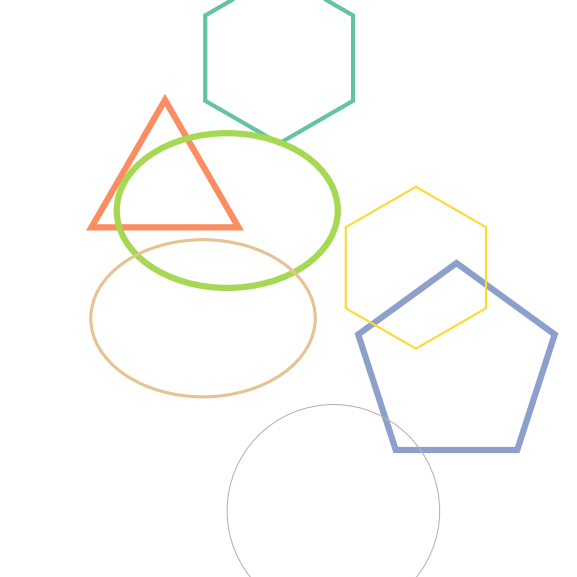[{"shape": "hexagon", "thickness": 2, "radius": 0.74, "center": [0.483, 0.898]}, {"shape": "triangle", "thickness": 3, "radius": 0.74, "center": [0.286, 0.679]}, {"shape": "pentagon", "thickness": 3, "radius": 0.89, "center": [0.79, 0.365]}, {"shape": "oval", "thickness": 3, "radius": 0.96, "center": [0.394, 0.635]}, {"shape": "hexagon", "thickness": 1, "radius": 0.7, "center": [0.72, 0.536]}, {"shape": "oval", "thickness": 1.5, "radius": 0.97, "center": [0.352, 0.448]}, {"shape": "circle", "thickness": 0.5, "radius": 0.92, "center": [0.577, 0.115]}]